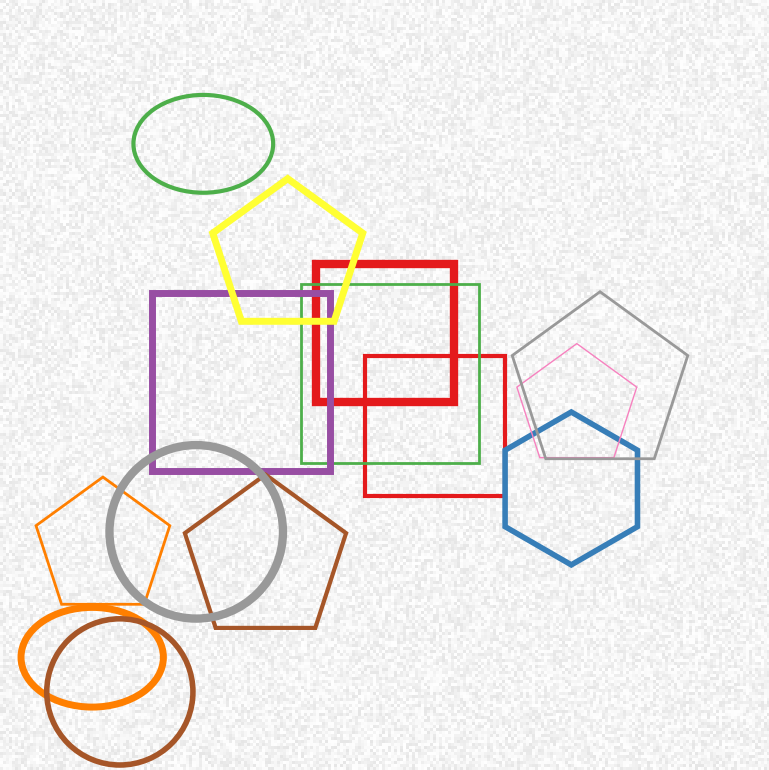[{"shape": "square", "thickness": 1.5, "radius": 0.46, "center": [0.565, 0.447]}, {"shape": "square", "thickness": 3, "radius": 0.45, "center": [0.5, 0.567]}, {"shape": "hexagon", "thickness": 2, "radius": 0.5, "center": [0.742, 0.366]}, {"shape": "oval", "thickness": 1.5, "radius": 0.45, "center": [0.264, 0.813]}, {"shape": "square", "thickness": 1, "radius": 0.58, "center": [0.506, 0.515]}, {"shape": "square", "thickness": 2.5, "radius": 0.58, "center": [0.313, 0.504]}, {"shape": "pentagon", "thickness": 1, "radius": 0.46, "center": [0.134, 0.289]}, {"shape": "oval", "thickness": 2.5, "radius": 0.46, "center": [0.12, 0.146]}, {"shape": "pentagon", "thickness": 2.5, "radius": 0.51, "center": [0.374, 0.666]}, {"shape": "circle", "thickness": 2, "radius": 0.47, "center": [0.156, 0.101]}, {"shape": "pentagon", "thickness": 1.5, "radius": 0.55, "center": [0.345, 0.274]}, {"shape": "pentagon", "thickness": 0.5, "radius": 0.41, "center": [0.749, 0.472]}, {"shape": "circle", "thickness": 3, "radius": 0.56, "center": [0.255, 0.309]}, {"shape": "pentagon", "thickness": 1, "radius": 0.6, "center": [0.779, 0.501]}]